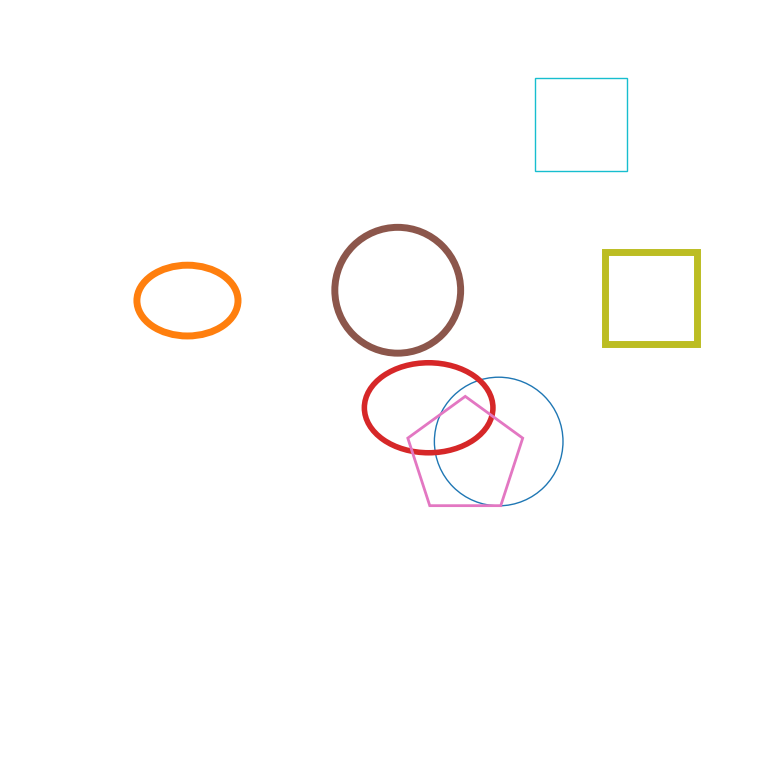[{"shape": "circle", "thickness": 0.5, "radius": 0.42, "center": [0.648, 0.427]}, {"shape": "oval", "thickness": 2.5, "radius": 0.33, "center": [0.243, 0.61]}, {"shape": "oval", "thickness": 2, "radius": 0.42, "center": [0.557, 0.47]}, {"shape": "circle", "thickness": 2.5, "radius": 0.41, "center": [0.517, 0.623]}, {"shape": "pentagon", "thickness": 1, "radius": 0.39, "center": [0.604, 0.407]}, {"shape": "square", "thickness": 2.5, "radius": 0.3, "center": [0.845, 0.613]}, {"shape": "square", "thickness": 0.5, "radius": 0.3, "center": [0.754, 0.838]}]